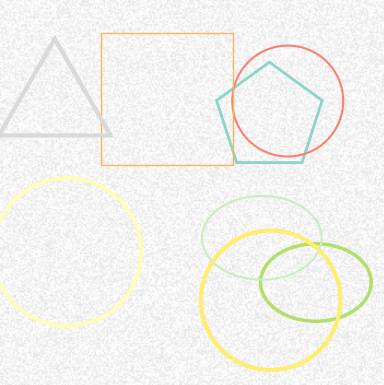[{"shape": "pentagon", "thickness": 2, "radius": 0.72, "center": [0.7, 0.694]}, {"shape": "circle", "thickness": 2.5, "radius": 0.96, "center": [0.175, 0.346]}, {"shape": "circle", "thickness": 1.5, "radius": 0.72, "center": [0.747, 0.738]}, {"shape": "square", "thickness": 1, "radius": 0.86, "center": [0.434, 0.744]}, {"shape": "oval", "thickness": 2.5, "radius": 0.72, "center": [0.82, 0.266]}, {"shape": "triangle", "thickness": 3, "radius": 0.84, "center": [0.142, 0.732]}, {"shape": "oval", "thickness": 1.5, "radius": 0.78, "center": [0.68, 0.382]}, {"shape": "circle", "thickness": 3, "radius": 0.91, "center": [0.703, 0.22]}]